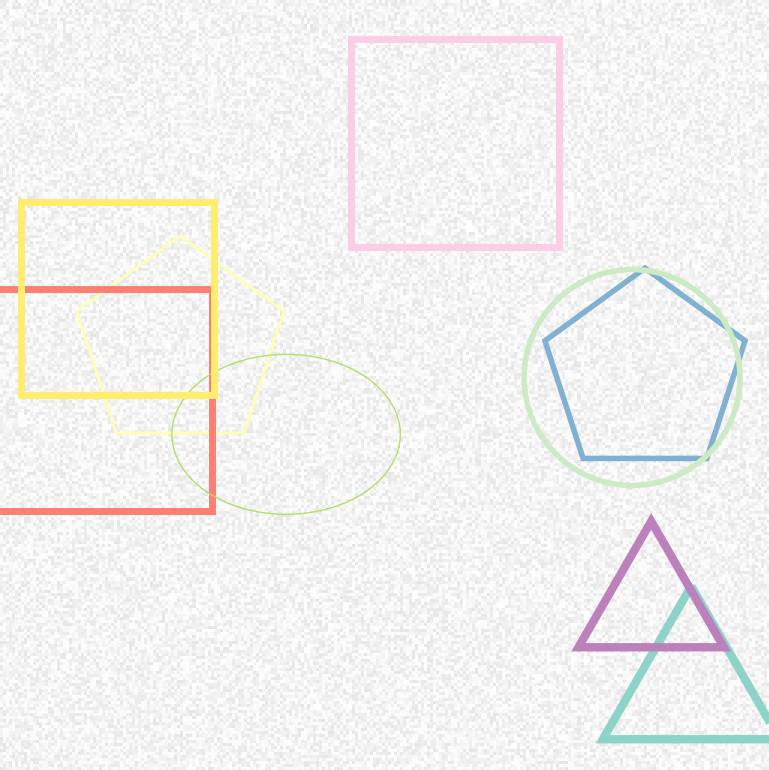[{"shape": "triangle", "thickness": 3, "radius": 0.66, "center": [0.898, 0.106]}, {"shape": "pentagon", "thickness": 1, "radius": 0.71, "center": [0.234, 0.552]}, {"shape": "square", "thickness": 2.5, "radius": 0.72, "center": [0.131, 0.48]}, {"shape": "pentagon", "thickness": 2, "radius": 0.68, "center": [0.838, 0.515]}, {"shape": "oval", "thickness": 0.5, "radius": 0.74, "center": [0.372, 0.436]}, {"shape": "square", "thickness": 2.5, "radius": 0.68, "center": [0.591, 0.814]}, {"shape": "triangle", "thickness": 3, "radius": 0.55, "center": [0.846, 0.214]}, {"shape": "circle", "thickness": 2, "radius": 0.7, "center": [0.821, 0.51]}, {"shape": "square", "thickness": 2.5, "radius": 0.63, "center": [0.153, 0.612]}]